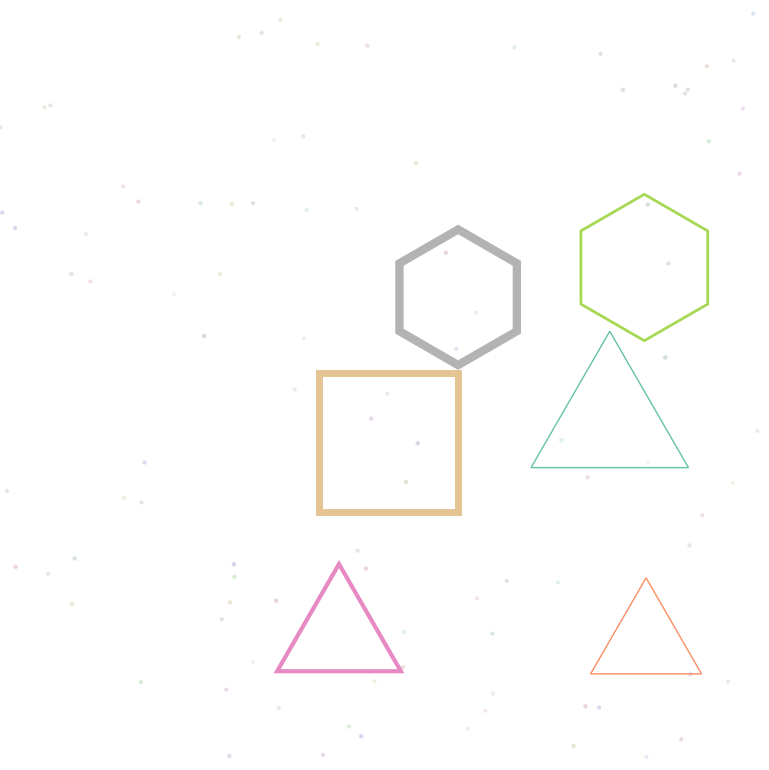[{"shape": "triangle", "thickness": 0.5, "radius": 0.59, "center": [0.792, 0.452]}, {"shape": "triangle", "thickness": 0.5, "radius": 0.42, "center": [0.839, 0.166]}, {"shape": "triangle", "thickness": 1.5, "radius": 0.46, "center": [0.44, 0.175]}, {"shape": "hexagon", "thickness": 1, "radius": 0.48, "center": [0.837, 0.653]}, {"shape": "square", "thickness": 2.5, "radius": 0.45, "center": [0.504, 0.426]}, {"shape": "hexagon", "thickness": 3, "radius": 0.44, "center": [0.595, 0.614]}]